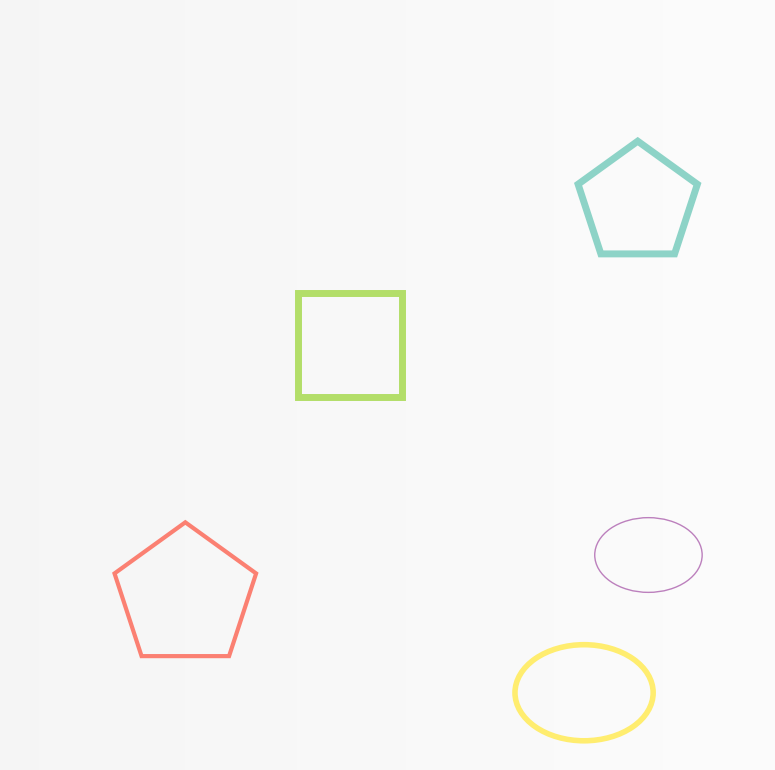[{"shape": "pentagon", "thickness": 2.5, "radius": 0.4, "center": [0.823, 0.736]}, {"shape": "pentagon", "thickness": 1.5, "radius": 0.48, "center": [0.239, 0.226]}, {"shape": "square", "thickness": 2.5, "radius": 0.34, "center": [0.452, 0.552]}, {"shape": "oval", "thickness": 0.5, "radius": 0.35, "center": [0.837, 0.279]}, {"shape": "oval", "thickness": 2, "radius": 0.45, "center": [0.754, 0.1]}]